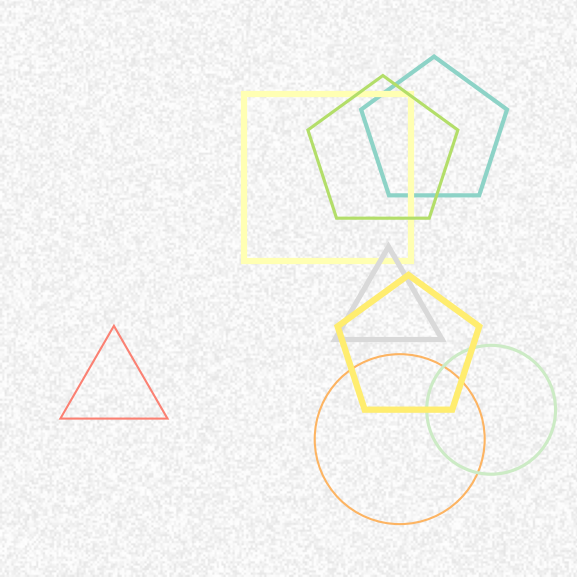[{"shape": "pentagon", "thickness": 2, "radius": 0.66, "center": [0.752, 0.768]}, {"shape": "square", "thickness": 3, "radius": 0.72, "center": [0.567, 0.693]}, {"shape": "triangle", "thickness": 1, "radius": 0.54, "center": [0.197, 0.328]}, {"shape": "circle", "thickness": 1, "radius": 0.74, "center": [0.692, 0.239]}, {"shape": "pentagon", "thickness": 1.5, "radius": 0.68, "center": [0.663, 0.732]}, {"shape": "triangle", "thickness": 2.5, "radius": 0.54, "center": [0.673, 0.465]}, {"shape": "circle", "thickness": 1.5, "radius": 0.56, "center": [0.85, 0.29]}, {"shape": "pentagon", "thickness": 3, "radius": 0.64, "center": [0.707, 0.394]}]